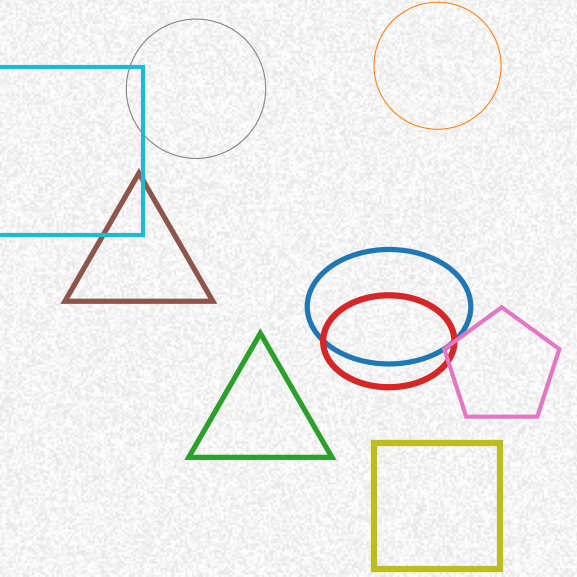[{"shape": "oval", "thickness": 2.5, "radius": 0.71, "center": [0.674, 0.468]}, {"shape": "circle", "thickness": 0.5, "radius": 0.55, "center": [0.758, 0.885]}, {"shape": "triangle", "thickness": 2.5, "radius": 0.72, "center": [0.451, 0.279]}, {"shape": "oval", "thickness": 3, "radius": 0.57, "center": [0.673, 0.408]}, {"shape": "triangle", "thickness": 2.5, "radius": 0.74, "center": [0.24, 0.551]}, {"shape": "pentagon", "thickness": 2, "radius": 0.52, "center": [0.869, 0.362]}, {"shape": "circle", "thickness": 0.5, "radius": 0.6, "center": [0.339, 0.845]}, {"shape": "square", "thickness": 3, "radius": 0.55, "center": [0.756, 0.123]}, {"shape": "square", "thickness": 2, "radius": 0.73, "center": [0.102, 0.738]}]